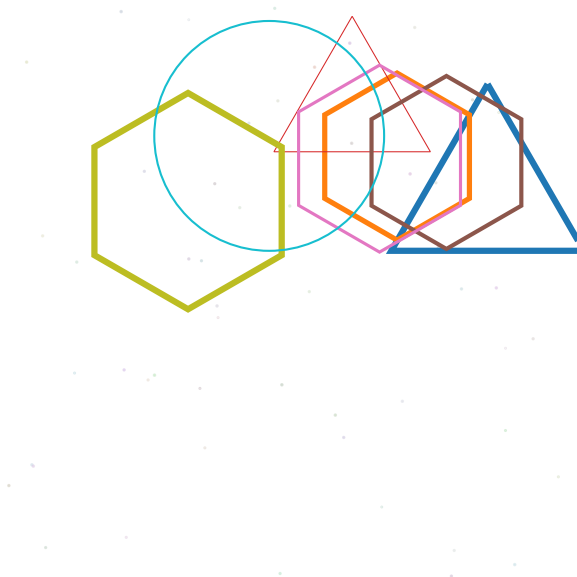[{"shape": "triangle", "thickness": 3, "radius": 0.96, "center": [0.844, 0.661]}, {"shape": "hexagon", "thickness": 2.5, "radius": 0.72, "center": [0.688, 0.728]}, {"shape": "triangle", "thickness": 0.5, "radius": 0.78, "center": [0.61, 0.815]}, {"shape": "hexagon", "thickness": 2, "radius": 0.75, "center": [0.773, 0.718]}, {"shape": "hexagon", "thickness": 1.5, "radius": 0.81, "center": [0.657, 0.724]}, {"shape": "hexagon", "thickness": 3, "radius": 0.94, "center": [0.326, 0.651]}, {"shape": "circle", "thickness": 1, "radius": 1.0, "center": [0.466, 0.764]}]